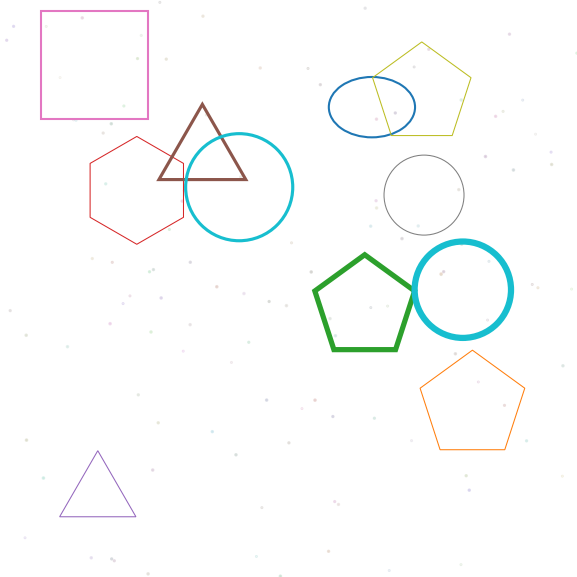[{"shape": "oval", "thickness": 1, "radius": 0.37, "center": [0.644, 0.814]}, {"shape": "pentagon", "thickness": 0.5, "radius": 0.48, "center": [0.818, 0.297]}, {"shape": "pentagon", "thickness": 2.5, "radius": 0.45, "center": [0.632, 0.467]}, {"shape": "hexagon", "thickness": 0.5, "radius": 0.47, "center": [0.237, 0.669]}, {"shape": "triangle", "thickness": 0.5, "radius": 0.38, "center": [0.169, 0.142]}, {"shape": "triangle", "thickness": 1.5, "radius": 0.43, "center": [0.35, 0.732]}, {"shape": "square", "thickness": 1, "radius": 0.47, "center": [0.164, 0.886]}, {"shape": "circle", "thickness": 0.5, "radius": 0.35, "center": [0.734, 0.661]}, {"shape": "pentagon", "thickness": 0.5, "radius": 0.45, "center": [0.73, 0.837]}, {"shape": "circle", "thickness": 3, "radius": 0.42, "center": [0.801, 0.497]}, {"shape": "circle", "thickness": 1.5, "radius": 0.46, "center": [0.414, 0.675]}]